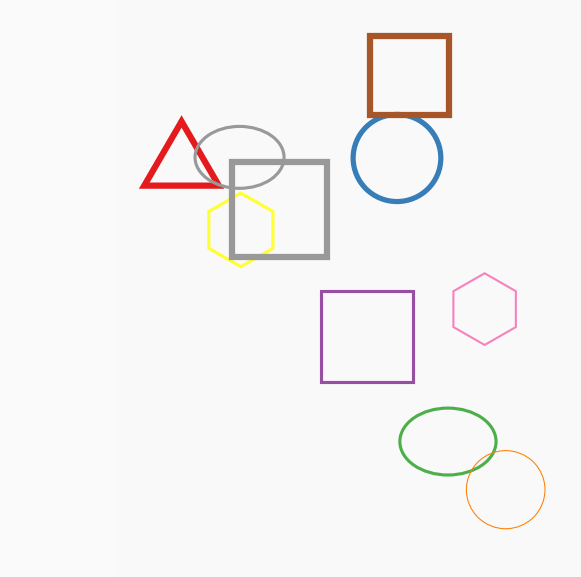[{"shape": "triangle", "thickness": 3, "radius": 0.37, "center": [0.312, 0.715]}, {"shape": "circle", "thickness": 2.5, "radius": 0.38, "center": [0.683, 0.726]}, {"shape": "oval", "thickness": 1.5, "radius": 0.41, "center": [0.771, 0.235]}, {"shape": "square", "thickness": 1.5, "radius": 0.39, "center": [0.631, 0.417]}, {"shape": "circle", "thickness": 0.5, "radius": 0.34, "center": [0.87, 0.151]}, {"shape": "hexagon", "thickness": 1.5, "radius": 0.32, "center": [0.414, 0.601]}, {"shape": "square", "thickness": 3, "radius": 0.34, "center": [0.704, 0.869]}, {"shape": "hexagon", "thickness": 1, "radius": 0.31, "center": [0.834, 0.464]}, {"shape": "oval", "thickness": 1.5, "radius": 0.38, "center": [0.412, 0.727]}, {"shape": "square", "thickness": 3, "radius": 0.41, "center": [0.481, 0.636]}]